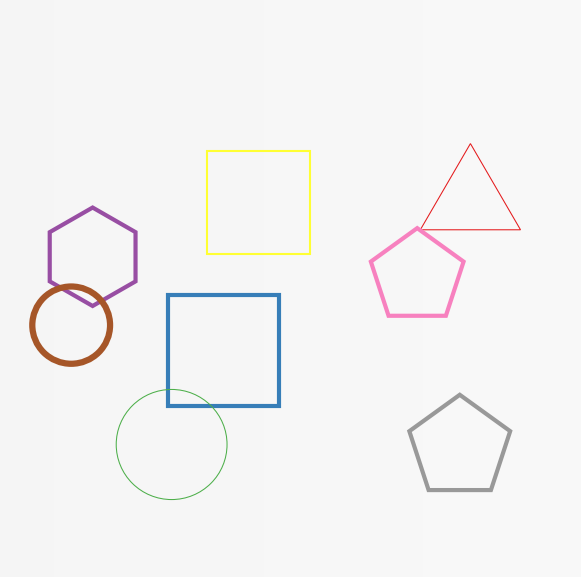[{"shape": "triangle", "thickness": 0.5, "radius": 0.5, "center": [0.809, 0.651]}, {"shape": "square", "thickness": 2, "radius": 0.48, "center": [0.384, 0.392]}, {"shape": "circle", "thickness": 0.5, "radius": 0.48, "center": [0.295, 0.229]}, {"shape": "hexagon", "thickness": 2, "radius": 0.43, "center": [0.159, 0.555]}, {"shape": "square", "thickness": 1, "radius": 0.44, "center": [0.445, 0.648]}, {"shape": "circle", "thickness": 3, "radius": 0.33, "center": [0.122, 0.436]}, {"shape": "pentagon", "thickness": 2, "radius": 0.42, "center": [0.718, 0.52]}, {"shape": "pentagon", "thickness": 2, "radius": 0.46, "center": [0.791, 0.224]}]